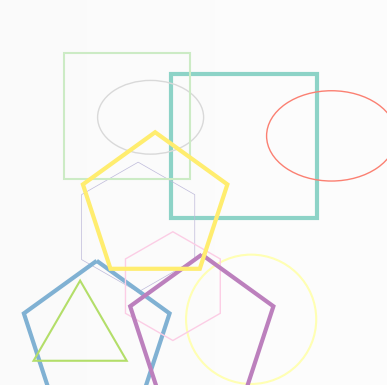[{"shape": "square", "thickness": 3, "radius": 0.94, "center": [0.63, 0.62]}, {"shape": "circle", "thickness": 1.5, "radius": 0.84, "center": [0.648, 0.171]}, {"shape": "hexagon", "thickness": 0.5, "radius": 0.84, "center": [0.357, 0.41]}, {"shape": "oval", "thickness": 1, "radius": 0.84, "center": [0.855, 0.647]}, {"shape": "pentagon", "thickness": 3, "radius": 0.99, "center": [0.25, 0.125]}, {"shape": "triangle", "thickness": 1.5, "radius": 0.69, "center": [0.207, 0.132]}, {"shape": "hexagon", "thickness": 1, "radius": 0.71, "center": [0.446, 0.257]}, {"shape": "oval", "thickness": 1, "radius": 0.68, "center": [0.389, 0.695]}, {"shape": "pentagon", "thickness": 3, "radius": 0.97, "center": [0.521, 0.144]}, {"shape": "square", "thickness": 1.5, "radius": 0.82, "center": [0.328, 0.699]}, {"shape": "pentagon", "thickness": 3, "radius": 0.98, "center": [0.4, 0.46]}]